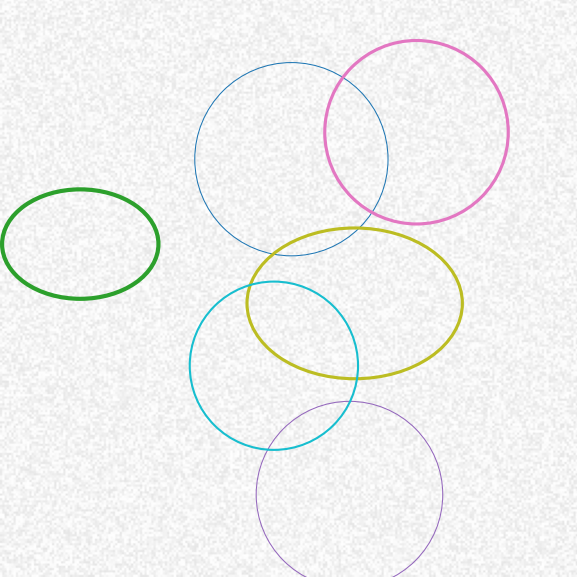[{"shape": "circle", "thickness": 0.5, "radius": 0.84, "center": [0.505, 0.723]}, {"shape": "oval", "thickness": 2, "radius": 0.68, "center": [0.139, 0.576]}, {"shape": "circle", "thickness": 0.5, "radius": 0.81, "center": [0.605, 0.143]}, {"shape": "circle", "thickness": 1.5, "radius": 0.79, "center": [0.721, 0.77]}, {"shape": "oval", "thickness": 1.5, "radius": 0.93, "center": [0.614, 0.474]}, {"shape": "circle", "thickness": 1, "radius": 0.73, "center": [0.474, 0.366]}]